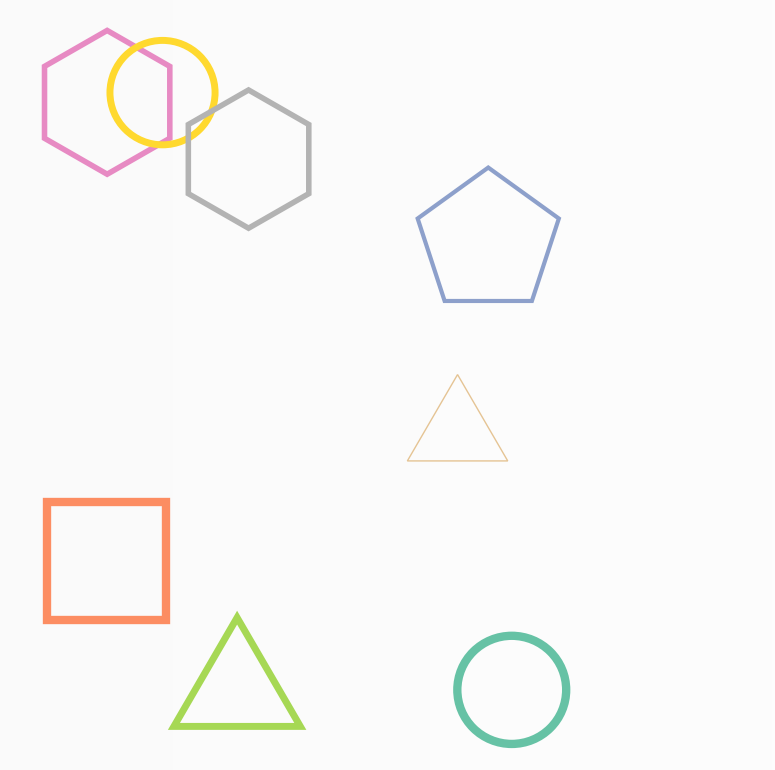[{"shape": "circle", "thickness": 3, "radius": 0.35, "center": [0.66, 0.104]}, {"shape": "square", "thickness": 3, "radius": 0.39, "center": [0.138, 0.271]}, {"shape": "pentagon", "thickness": 1.5, "radius": 0.48, "center": [0.63, 0.687]}, {"shape": "hexagon", "thickness": 2, "radius": 0.47, "center": [0.138, 0.867]}, {"shape": "triangle", "thickness": 2.5, "radius": 0.47, "center": [0.306, 0.104]}, {"shape": "circle", "thickness": 2.5, "radius": 0.34, "center": [0.21, 0.88]}, {"shape": "triangle", "thickness": 0.5, "radius": 0.37, "center": [0.59, 0.439]}, {"shape": "hexagon", "thickness": 2, "radius": 0.45, "center": [0.321, 0.793]}]